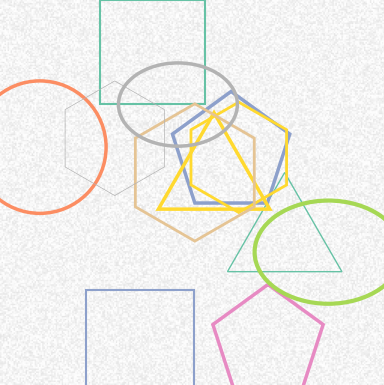[{"shape": "triangle", "thickness": 1, "radius": 0.86, "center": [0.739, 0.38]}, {"shape": "square", "thickness": 1.5, "radius": 0.68, "center": [0.396, 0.865]}, {"shape": "circle", "thickness": 2.5, "radius": 0.86, "center": [0.104, 0.618]}, {"shape": "pentagon", "thickness": 2.5, "radius": 0.8, "center": [0.6, 0.602]}, {"shape": "square", "thickness": 1.5, "radius": 0.7, "center": [0.364, 0.106]}, {"shape": "pentagon", "thickness": 2.5, "radius": 0.75, "center": [0.696, 0.11]}, {"shape": "oval", "thickness": 3, "radius": 0.96, "center": [0.853, 0.345]}, {"shape": "triangle", "thickness": 2.5, "radius": 0.83, "center": [0.556, 0.54]}, {"shape": "hexagon", "thickness": 2, "radius": 0.72, "center": [0.62, 0.591]}, {"shape": "hexagon", "thickness": 2, "radius": 0.89, "center": [0.506, 0.552]}, {"shape": "oval", "thickness": 2.5, "radius": 0.77, "center": [0.462, 0.728]}, {"shape": "hexagon", "thickness": 0.5, "radius": 0.74, "center": [0.298, 0.641]}]